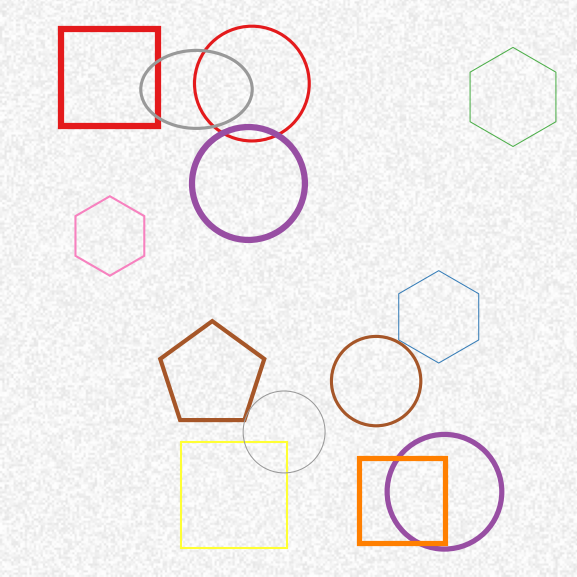[{"shape": "circle", "thickness": 1.5, "radius": 0.5, "center": [0.436, 0.854]}, {"shape": "square", "thickness": 3, "radius": 0.42, "center": [0.189, 0.866]}, {"shape": "hexagon", "thickness": 0.5, "radius": 0.4, "center": [0.76, 0.45]}, {"shape": "hexagon", "thickness": 0.5, "radius": 0.43, "center": [0.888, 0.831]}, {"shape": "circle", "thickness": 3, "radius": 0.49, "center": [0.43, 0.681]}, {"shape": "circle", "thickness": 2.5, "radius": 0.5, "center": [0.77, 0.148]}, {"shape": "square", "thickness": 2.5, "radius": 0.37, "center": [0.695, 0.132]}, {"shape": "square", "thickness": 1, "radius": 0.46, "center": [0.405, 0.142]}, {"shape": "circle", "thickness": 1.5, "radius": 0.39, "center": [0.651, 0.339]}, {"shape": "pentagon", "thickness": 2, "radius": 0.47, "center": [0.368, 0.348]}, {"shape": "hexagon", "thickness": 1, "radius": 0.34, "center": [0.19, 0.591]}, {"shape": "circle", "thickness": 0.5, "radius": 0.35, "center": [0.492, 0.251]}, {"shape": "oval", "thickness": 1.5, "radius": 0.48, "center": [0.34, 0.844]}]